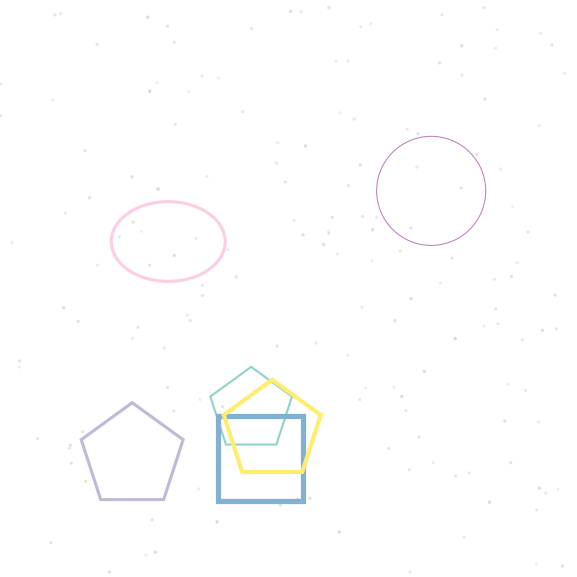[{"shape": "pentagon", "thickness": 1, "radius": 0.37, "center": [0.435, 0.29]}, {"shape": "pentagon", "thickness": 1.5, "radius": 0.46, "center": [0.229, 0.209]}, {"shape": "square", "thickness": 2.5, "radius": 0.37, "center": [0.451, 0.205]}, {"shape": "oval", "thickness": 1.5, "radius": 0.49, "center": [0.291, 0.581]}, {"shape": "circle", "thickness": 0.5, "radius": 0.47, "center": [0.747, 0.669]}, {"shape": "pentagon", "thickness": 2, "radius": 0.44, "center": [0.471, 0.253]}]